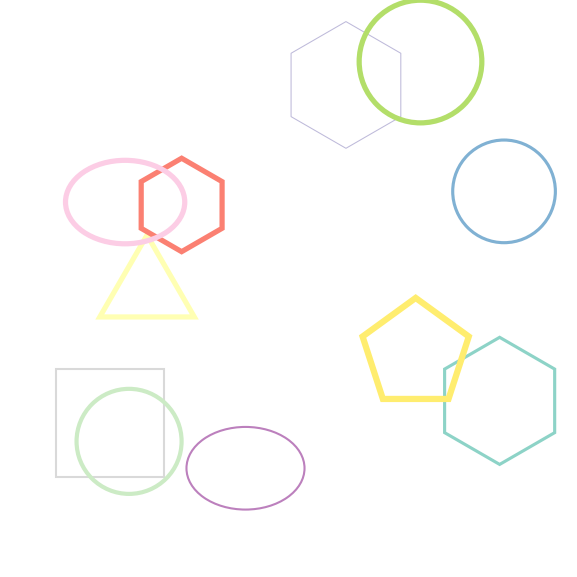[{"shape": "hexagon", "thickness": 1.5, "radius": 0.55, "center": [0.865, 0.305]}, {"shape": "triangle", "thickness": 2.5, "radius": 0.47, "center": [0.255, 0.498]}, {"shape": "hexagon", "thickness": 0.5, "radius": 0.55, "center": [0.599, 0.852]}, {"shape": "hexagon", "thickness": 2.5, "radius": 0.4, "center": [0.315, 0.644]}, {"shape": "circle", "thickness": 1.5, "radius": 0.44, "center": [0.873, 0.668]}, {"shape": "circle", "thickness": 2.5, "radius": 0.53, "center": [0.728, 0.893]}, {"shape": "oval", "thickness": 2.5, "radius": 0.52, "center": [0.217, 0.649]}, {"shape": "square", "thickness": 1, "radius": 0.47, "center": [0.191, 0.267]}, {"shape": "oval", "thickness": 1, "radius": 0.51, "center": [0.425, 0.188]}, {"shape": "circle", "thickness": 2, "radius": 0.45, "center": [0.224, 0.235]}, {"shape": "pentagon", "thickness": 3, "radius": 0.48, "center": [0.72, 0.387]}]